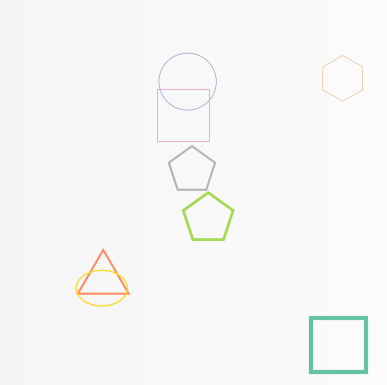[{"shape": "square", "thickness": 3, "radius": 0.35, "center": [0.874, 0.104]}, {"shape": "triangle", "thickness": 1.5, "radius": 0.38, "center": [0.266, 0.275]}, {"shape": "circle", "thickness": 0.5, "radius": 0.37, "center": [0.484, 0.788]}, {"shape": "square", "thickness": 0.5, "radius": 0.34, "center": [0.472, 0.702]}, {"shape": "pentagon", "thickness": 2, "radius": 0.34, "center": [0.537, 0.432]}, {"shape": "oval", "thickness": 1, "radius": 0.33, "center": [0.263, 0.252]}, {"shape": "hexagon", "thickness": 0.5, "radius": 0.3, "center": [0.884, 0.796]}, {"shape": "pentagon", "thickness": 1.5, "radius": 0.31, "center": [0.495, 0.558]}]